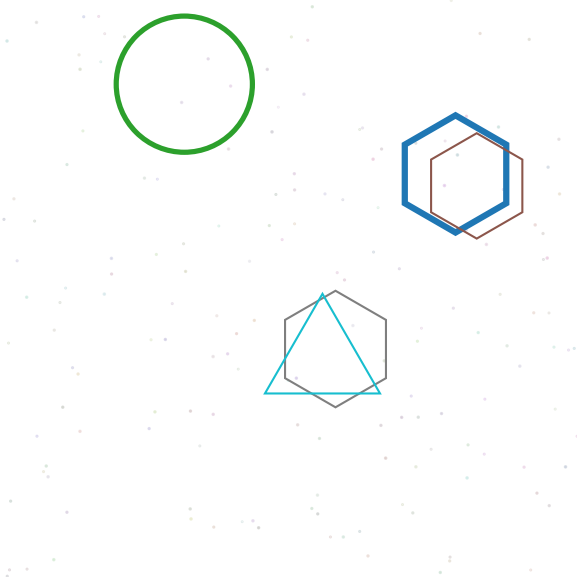[{"shape": "hexagon", "thickness": 3, "radius": 0.51, "center": [0.789, 0.698]}, {"shape": "circle", "thickness": 2.5, "radius": 0.59, "center": [0.319, 0.853]}, {"shape": "hexagon", "thickness": 1, "radius": 0.46, "center": [0.825, 0.677]}, {"shape": "hexagon", "thickness": 1, "radius": 0.5, "center": [0.581, 0.395]}, {"shape": "triangle", "thickness": 1, "radius": 0.58, "center": [0.558, 0.375]}]